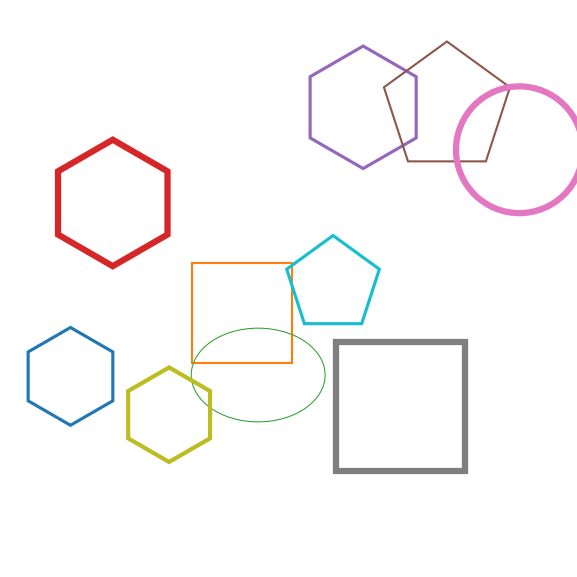[{"shape": "hexagon", "thickness": 1.5, "radius": 0.42, "center": [0.122, 0.347]}, {"shape": "square", "thickness": 1, "radius": 0.43, "center": [0.42, 0.457]}, {"shape": "oval", "thickness": 0.5, "radius": 0.58, "center": [0.447, 0.35]}, {"shape": "hexagon", "thickness": 3, "radius": 0.55, "center": [0.195, 0.648]}, {"shape": "hexagon", "thickness": 1.5, "radius": 0.53, "center": [0.629, 0.813]}, {"shape": "pentagon", "thickness": 1, "radius": 0.57, "center": [0.774, 0.813]}, {"shape": "circle", "thickness": 3, "radius": 0.55, "center": [0.899, 0.74]}, {"shape": "square", "thickness": 3, "radius": 0.56, "center": [0.693, 0.296]}, {"shape": "hexagon", "thickness": 2, "radius": 0.41, "center": [0.293, 0.281]}, {"shape": "pentagon", "thickness": 1.5, "radius": 0.42, "center": [0.577, 0.507]}]